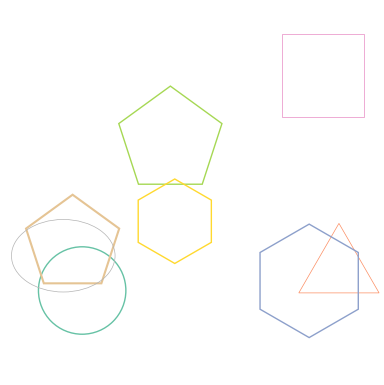[{"shape": "circle", "thickness": 1, "radius": 0.57, "center": [0.213, 0.245]}, {"shape": "triangle", "thickness": 0.5, "radius": 0.6, "center": [0.88, 0.299]}, {"shape": "hexagon", "thickness": 1, "radius": 0.74, "center": [0.803, 0.271]}, {"shape": "square", "thickness": 0.5, "radius": 0.54, "center": [0.839, 0.804]}, {"shape": "pentagon", "thickness": 1, "radius": 0.7, "center": [0.442, 0.635]}, {"shape": "hexagon", "thickness": 1, "radius": 0.55, "center": [0.454, 0.425]}, {"shape": "pentagon", "thickness": 1.5, "radius": 0.64, "center": [0.189, 0.367]}, {"shape": "oval", "thickness": 0.5, "radius": 0.67, "center": [0.164, 0.336]}]